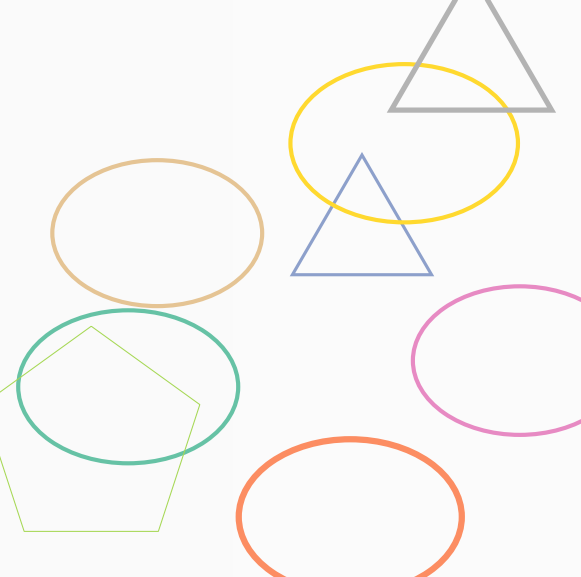[{"shape": "oval", "thickness": 2, "radius": 0.95, "center": [0.221, 0.329]}, {"shape": "oval", "thickness": 3, "radius": 0.96, "center": [0.603, 0.104]}, {"shape": "triangle", "thickness": 1.5, "radius": 0.69, "center": [0.623, 0.593]}, {"shape": "oval", "thickness": 2, "radius": 0.92, "center": [0.894, 0.375]}, {"shape": "pentagon", "thickness": 0.5, "radius": 0.98, "center": [0.157, 0.238]}, {"shape": "oval", "thickness": 2, "radius": 0.98, "center": [0.695, 0.751]}, {"shape": "oval", "thickness": 2, "radius": 0.9, "center": [0.271, 0.595]}, {"shape": "triangle", "thickness": 2.5, "radius": 0.8, "center": [0.811, 0.888]}]